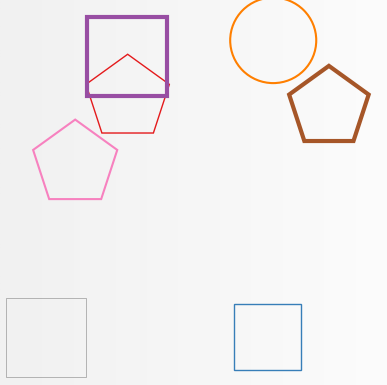[{"shape": "pentagon", "thickness": 1, "radius": 0.57, "center": [0.329, 0.746]}, {"shape": "square", "thickness": 1, "radius": 0.43, "center": [0.69, 0.126]}, {"shape": "square", "thickness": 3, "radius": 0.52, "center": [0.327, 0.854]}, {"shape": "circle", "thickness": 1.5, "radius": 0.56, "center": [0.705, 0.895]}, {"shape": "pentagon", "thickness": 3, "radius": 0.54, "center": [0.849, 0.721]}, {"shape": "pentagon", "thickness": 1.5, "radius": 0.57, "center": [0.194, 0.575]}, {"shape": "square", "thickness": 0.5, "radius": 0.51, "center": [0.119, 0.124]}]